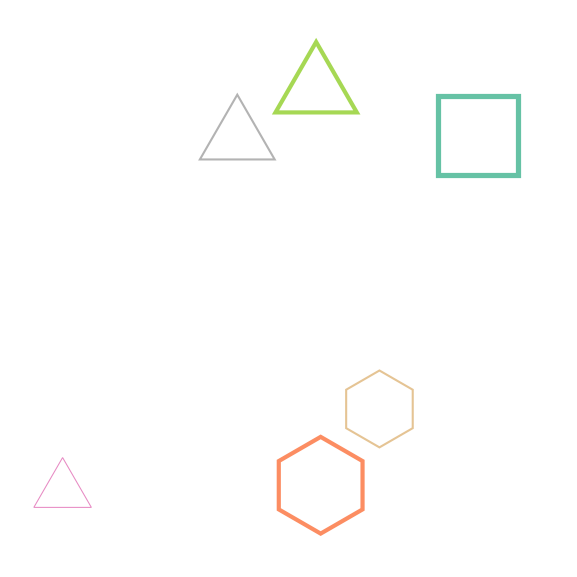[{"shape": "square", "thickness": 2.5, "radius": 0.34, "center": [0.828, 0.764]}, {"shape": "hexagon", "thickness": 2, "radius": 0.42, "center": [0.555, 0.159]}, {"shape": "triangle", "thickness": 0.5, "radius": 0.29, "center": [0.108, 0.149]}, {"shape": "triangle", "thickness": 2, "radius": 0.41, "center": [0.547, 0.845]}, {"shape": "hexagon", "thickness": 1, "radius": 0.33, "center": [0.657, 0.291]}, {"shape": "triangle", "thickness": 1, "radius": 0.37, "center": [0.411, 0.76]}]